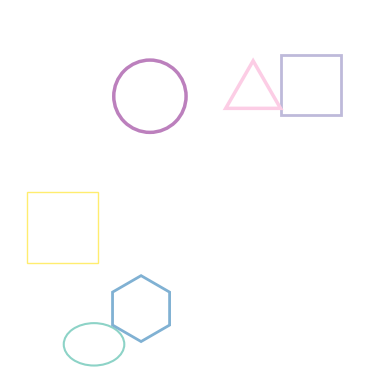[{"shape": "oval", "thickness": 1.5, "radius": 0.39, "center": [0.244, 0.106]}, {"shape": "square", "thickness": 2, "radius": 0.39, "center": [0.809, 0.778]}, {"shape": "hexagon", "thickness": 2, "radius": 0.43, "center": [0.366, 0.198]}, {"shape": "triangle", "thickness": 2.5, "radius": 0.41, "center": [0.657, 0.76]}, {"shape": "circle", "thickness": 2.5, "radius": 0.47, "center": [0.389, 0.75]}, {"shape": "square", "thickness": 1, "radius": 0.46, "center": [0.163, 0.409]}]